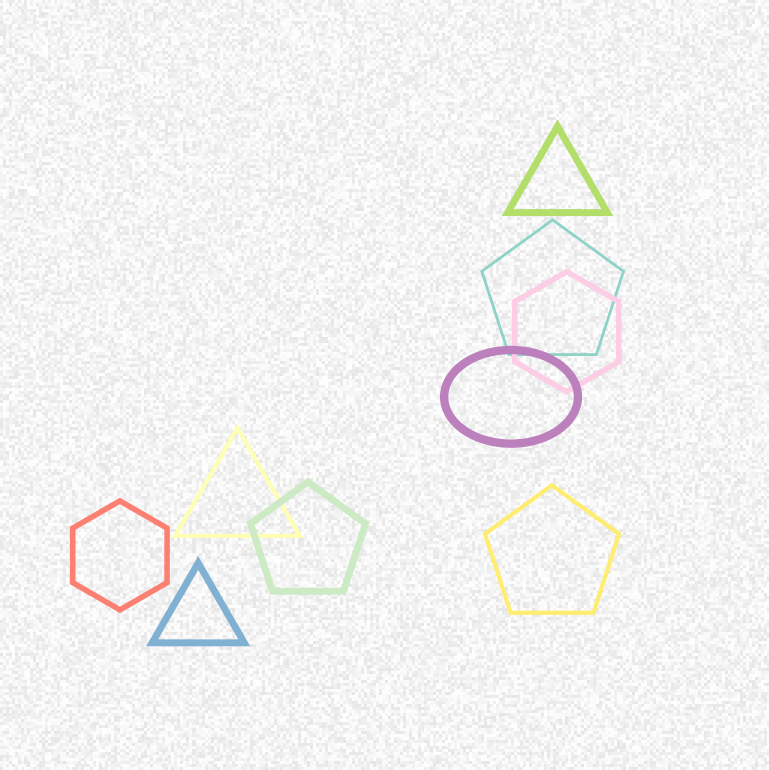[{"shape": "pentagon", "thickness": 1, "radius": 0.48, "center": [0.718, 0.618]}, {"shape": "triangle", "thickness": 1.5, "radius": 0.47, "center": [0.308, 0.351]}, {"shape": "hexagon", "thickness": 2, "radius": 0.35, "center": [0.156, 0.279]}, {"shape": "triangle", "thickness": 2.5, "radius": 0.35, "center": [0.257, 0.2]}, {"shape": "triangle", "thickness": 2.5, "radius": 0.37, "center": [0.724, 0.761]}, {"shape": "hexagon", "thickness": 2, "radius": 0.39, "center": [0.736, 0.569]}, {"shape": "oval", "thickness": 3, "radius": 0.43, "center": [0.664, 0.485]}, {"shape": "pentagon", "thickness": 2.5, "radius": 0.39, "center": [0.4, 0.296]}, {"shape": "pentagon", "thickness": 1.5, "radius": 0.46, "center": [0.717, 0.278]}]